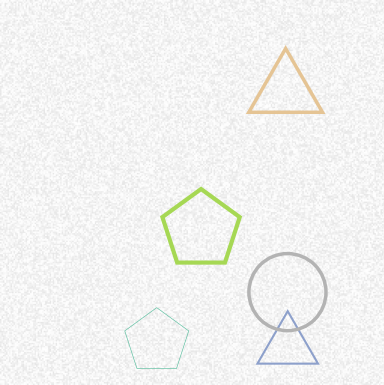[{"shape": "pentagon", "thickness": 0.5, "radius": 0.44, "center": [0.407, 0.114]}, {"shape": "triangle", "thickness": 1.5, "radius": 0.45, "center": [0.747, 0.101]}, {"shape": "pentagon", "thickness": 3, "radius": 0.53, "center": [0.522, 0.403]}, {"shape": "triangle", "thickness": 2.5, "radius": 0.55, "center": [0.742, 0.764]}, {"shape": "circle", "thickness": 2.5, "radius": 0.5, "center": [0.747, 0.241]}]